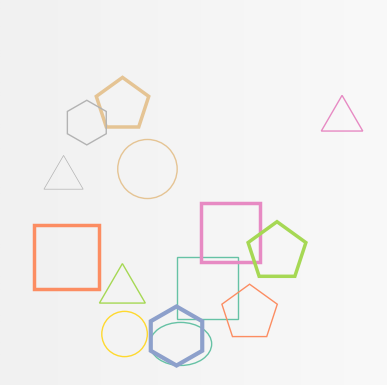[{"shape": "square", "thickness": 1, "radius": 0.4, "center": [0.535, 0.252]}, {"shape": "oval", "thickness": 1, "radius": 0.4, "center": [0.466, 0.107]}, {"shape": "square", "thickness": 2.5, "radius": 0.41, "center": [0.172, 0.333]}, {"shape": "pentagon", "thickness": 1, "radius": 0.38, "center": [0.644, 0.187]}, {"shape": "hexagon", "thickness": 3, "radius": 0.38, "center": [0.455, 0.127]}, {"shape": "triangle", "thickness": 1, "radius": 0.31, "center": [0.883, 0.691]}, {"shape": "square", "thickness": 2.5, "radius": 0.38, "center": [0.594, 0.396]}, {"shape": "pentagon", "thickness": 2.5, "radius": 0.39, "center": [0.715, 0.346]}, {"shape": "triangle", "thickness": 1, "radius": 0.34, "center": [0.316, 0.247]}, {"shape": "circle", "thickness": 1, "radius": 0.29, "center": [0.321, 0.132]}, {"shape": "pentagon", "thickness": 2.5, "radius": 0.36, "center": [0.316, 0.728]}, {"shape": "circle", "thickness": 1, "radius": 0.38, "center": [0.381, 0.561]}, {"shape": "hexagon", "thickness": 1, "radius": 0.29, "center": [0.224, 0.682]}, {"shape": "triangle", "thickness": 0.5, "radius": 0.29, "center": [0.164, 0.538]}]